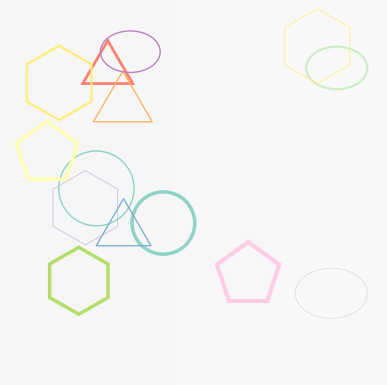[{"shape": "circle", "thickness": 1, "radius": 0.49, "center": [0.249, 0.511]}, {"shape": "circle", "thickness": 2.5, "radius": 0.4, "center": [0.422, 0.421]}, {"shape": "pentagon", "thickness": 2.5, "radius": 0.42, "center": [0.121, 0.602]}, {"shape": "hexagon", "thickness": 0.5, "radius": 0.48, "center": [0.22, 0.46]}, {"shape": "triangle", "thickness": 2, "radius": 0.37, "center": [0.278, 0.82]}, {"shape": "triangle", "thickness": 1, "radius": 0.41, "center": [0.319, 0.402]}, {"shape": "triangle", "thickness": 1, "radius": 0.44, "center": [0.317, 0.728]}, {"shape": "hexagon", "thickness": 2.5, "radius": 0.43, "center": [0.203, 0.271]}, {"shape": "pentagon", "thickness": 3, "radius": 0.42, "center": [0.64, 0.287]}, {"shape": "oval", "thickness": 0.5, "radius": 0.47, "center": [0.855, 0.238]}, {"shape": "oval", "thickness": 1, "radius": 0.39, "center": [0.336, 0.866]}, {"shape": "oval", "thickness": 1.5, "radius": 0.39, "center": [0.869, 0.823]}, {"shape": "hexagon", "thickness": 0.5, "radius": 0.49, "center": [0.819, 0.88]}, {"shape": "hexagon", "thickness": 1.5, "radius": 0.48, "center": [0.153, 0.785]}]